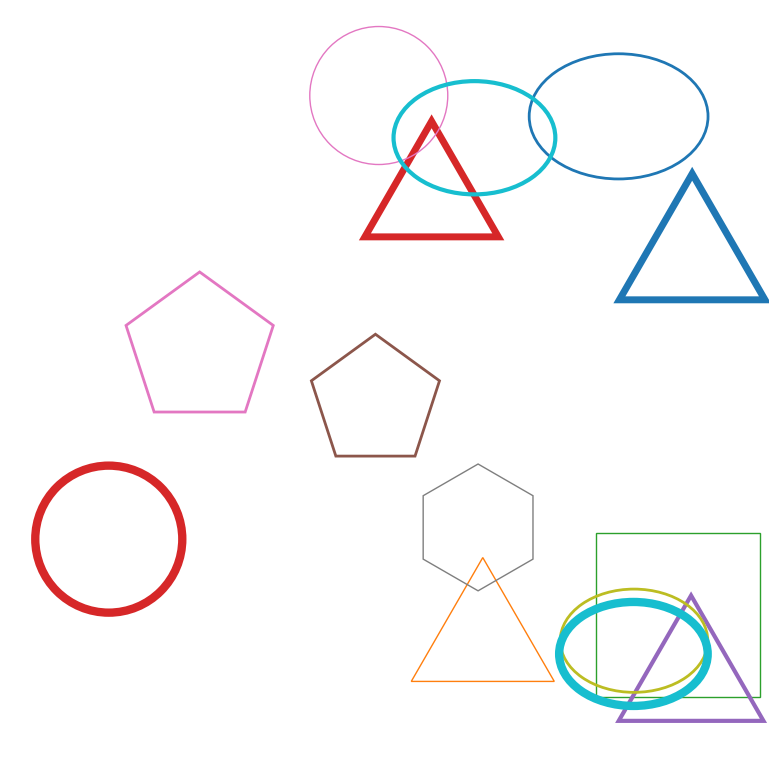[{"shape": "triangle", "thickness": 2.5, "radius": 0.55, "center": [0.899, 0.665]}, {"shape": "oval", "thickness": 1, "radius": 0.58, "center": [0.803, 0.849]}, {"shape": "triangle", "thickness": 0.5, "radius": 0.54, "center": [0.627, 0.169]}, {"shape": "square", "thickness": 0.5, "radius": 0.53, "center": [0.88, 0.201]}, {"shape": "triangle", "thickness": 2.5, "radius": 0.5, "center": [0.561, 0.742]}, {"shape": "circle", "thickness": 3, "radius": 0.48, "center": [0.141, 0.3]}, {"shape": "triangle", "thickness": 1.5, "radius": 0.54, "center": [0.898, 0.118]}, {"shape": "pentagon", "thickness": 1, "radius": 0.44, "center": [0.488, 0.478]}, {"shape": "pentagon", "thickness": 1, "radius": 0.5, "center": [0.259, 0.546]}, {"shape": "circle", "thickness": 0.5, "radius": 0.45, "center": [0.492, 0.876]}, {"shape": "hexagon", "thickness": 0.5, "radius": 0.41, "center": [0.621, 0.315]}, {"shape": "oval", "thickness": 1, "radius": 0.48, "center": [0.823, 0.168]}, {"shape": "oval", "thickness": 1.5, "radius": 0.53, "center": [0.616, 0.821]}, {"shape": "oval", "thickness": 3, "radius": 0.48, "center": [0.823, 0.151]}]